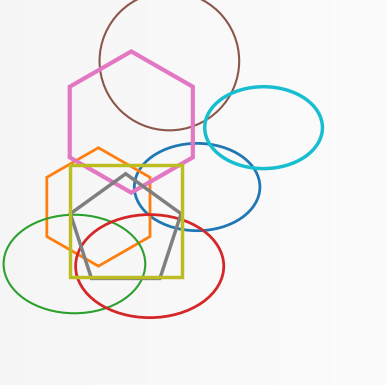[{"shape": "oval", "thickness": 2, "radius": 0.81, "center": [0.509, 0.514]}, {"shape": "hexagon", "thickness": 2, "radius": 0.77, "center": [0.254, 0.463]}, {"shape": "oval", "thickness": 1.5, "radius": 0.91, "center": [0.192, 0.314]}, {"shape": "oval", "thickness": 2, "radius": 0.96, "center": [0.386, 0.309]}, {"shape": "circle", "thickness": 1.5, "radius": 0.9, "center": [0.437, 0.842]}, {"shape": "hexagon", "thickness": 3, "radius": 0.92, "center": [0.339, 0.683]}, {"shape": "pentagon", "thickness": 2.5, "radius": 0.75, "center": [0.324, 0.398]}, {"shape": "square", "thickness": 2.5, "radius": 0.72, "center": [0.326, 0.425]}, {"shape": "oval", "thickness": 2.5, "radius": 0.76, "center": [0.68, 0.668]}]